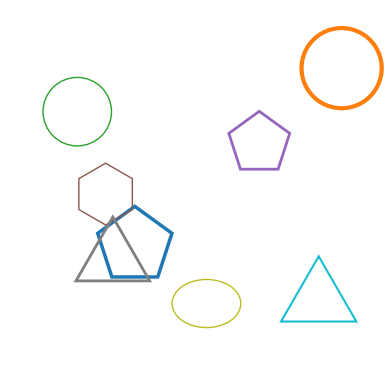[{"shape": "pentagon", "thickness": 2.5, "radius": 0.51, "center": [0.35, 0.363]}, {"shape": "circle", "thickness": 3, "radius": 0.52, "center": [0.887, 0.823]}, {"shape": "circle", "thickness": 1, "radius": 0.44, "center": [0.201, 0.71]}, {"shape": "pentagon", "thickness": 2, "radius": 0.42, "center": [0.673, 0.628]}, {"shape": "hexagon", "thickness": 1, "radius": 0.4, "center": [0.274, 0.496]}, {"shape": "triangle", "thickness": 2, "radius": 0.55, "center": [0.293, 0.326]}, {"shape": "oval", "thickness": 1, "radius": 0.45, "center": [0.536, 0.212]}, {"shape": "triangle", "thickness": 1.5, "radius": 0.56, "center": [0.828, 0.221]}]